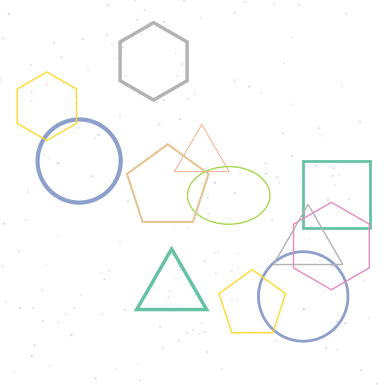[{"shape": "square", "thickness": 2, "radius": 0.43, "center": [0.875, 0.495]}, {"shape": "triangle", "thickness": 2.5, "radius": 0.52, "center": [0.446, 0.248]}, {"shape": "triangle", "thickness": 0.5, "radius": 0.41, "center": [0.524, 0.595]}, {"shape": "circle", "thickness": 2, "radius": 0.58, "center": [0.788, 0.23]}, {"shape": "circle", "thickness": 3, "radius": 0.54, "center": [0.206, 0.582]}, {"shape": "hexagon", "thickness": 1, "radius": 0.57, "center": [0.861, 0.361]}, {"shape": "oval", "thickness": 1, "radius": 0.54, "center": [0.594, 0.492]}, {"shape": "pentagon", "thickness": 1, "radius": 0.45, "center": [0.655, 0.209]}, {"shape": "hexagon", "thickness": 1, "radius": 0.45, "center": [0.122, 0.724]}, {"shape": "pentagon", "thickness": 1.5, "radius": 0.56, "center": [0.436, 0.514]}, {"shape": "hexagon", "thickness": 2.5, "radius": 0.5, "center": [0.399, 0.841]}, {"shape": "triangle", "thickness": 1, "radius": 0.52, "center": [0.8, 0.365]}]